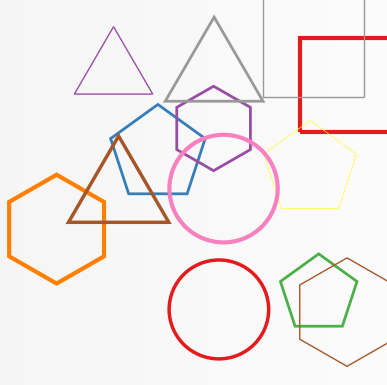[{"shape": "square", "thickness": 3, "radius": 0.61, "center": [0.897, 0.779]}, {"shape": "circle", "thickness": 2.5, "radius": 0.64, "center": [0.565, 0.196]}, {"shape": "pentagon", "thickness": 2, "radius": 0.64, "center": [0.407, 0.6]}, {"shape": "pentagon", "thickness": 2, "radius": 0.52, "center": [0.822, 0.237]}, {"shape": "triangle", "thickness": 1, "radius": 0.58, "center": [0.293, 0.814]}, {"shape": "hexagon", "thickness": 2, "radius": 0.55, "center": [0.551, 0.666]}, {"shape": "hexagon", "thickness": 3, "radius": 0.71, "center": [0.146, 0.405]}, {"shape": "pentagon", "thickness": 0.5, "radius": 0.63, "center": [0.8, 0.561]}, {"shape": "triangle", "thickness": 2.5, "radius": 0.75, "center": [0.306, 0.497]}, {"shape": "hexagon", "thickness": 1, "radius": 0.7, "center": [0.896, 0.189]}, {"shape": "circle", "thickness": 3, "radius": 0.7, "center": [0.577, 0.51]}, {"shape": "square", "thickness": 1, "radius": 0.66, "center": [0.809, 0.88]}, {"shape": "triangle", "thickness": 2, "radius": 0.73, "center": [0.553, 0.81]}]